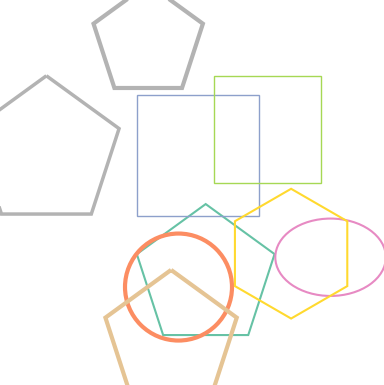[{"shape": "pentagon", "thickness": 1.5, "radius": 0.94, "center": [0.534, 0.282]}, {"shape": "circle", "thickness": 3, "radius": 0.69, "center": [0.464, 0.254]}, {"shape": "square", "thickness": 1, "radius": 0.79, "center": [0.515, 0.597]}, {"shape": "oval", "thickness": 1.5, "radius": 0.72, "center": [0.859, 0.332]}, {"shape": "square", "thickness": 1, "radius": 0.7, "center": [0.696, 0.664]}, {"shape": "hexagon", "thickness": 1.5, "radius": 0.84, "center": [0.756, 0.341]}, {"shape": "pentagon", "thickness": 3, "radius": 0.9, "center": [0.444, 0.12]}, {"shape": "pentagon", "thickness": 2.5, "radius": 0.99, "center": [0.12, 0.605]}, {"shape": "pentagon", "thickness": 3, "radius": 0.75, "center": [0.385, 0.892]}]